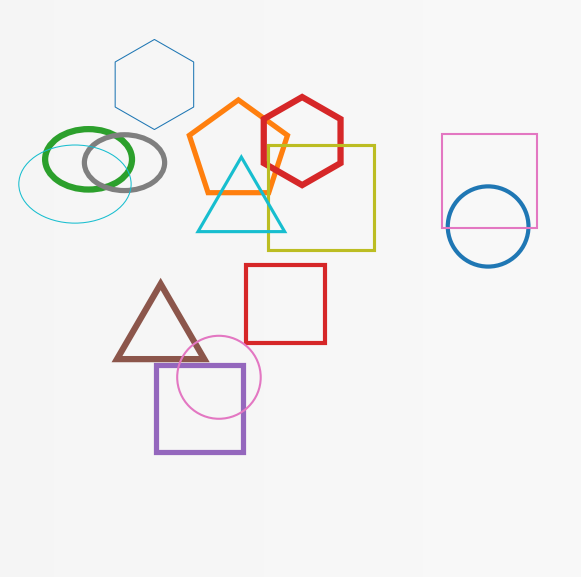[{"shape": "circle", "thickness": 2, "radius": 0.35, "center": [0.84, 0.607]}, {"shape": "hexagon", "thickness": 0.5, "radius": 0.39, "center": [0.266, 0.853]}, {"shape": "pentagon", "thickness": 2.5, "radius": 0.44, "center": [0.41, 0.737]}, {"shape": "oval", "thickness": 3, "radius": 0.37, "center": [0.152, 0.723]}, {"shape": "square", "thickness": 2, "radius": 0.34, "center": [0.491, 0.472]}, {"shape": "hexagon", "thickness": 3, "radius": 0.38, "center": [0.52, 0.755]}, {"shape": "square", "thickness": 2.5, "radius": 0.37, "center": [0.343, 0.291]}, {"shape": "triangle", "thickness": 3, "radius": 0.43, "center": [0.276, 0.421]}, {"shape": "circle", "thickness": 1, "radius": 0.36, "center": [0.377, 0.346]}, {"shape": "square", "thickness": 1, "radius": 0.41, "center": [0.843, 0.686]}, {"shape": "oval", "thickness": 2.5, "radius": 0.35, "center": [0.214, 0.717]}, {"shape": "square", "thickness": 1.5, "radius": 0.45, "center": [0.552, 0.657]}, {"shape": "oval", "thickness": 0.5, "radius": 0.48, "center": [0.129, 0.68]}, {"shape": "triangle", "thickness": 1.5, "radius": 0.43, "center": [0.415, 0.641]}]